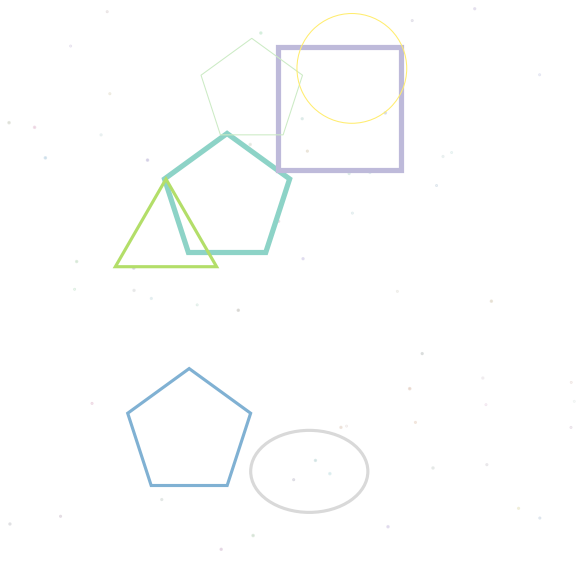[{"shape": "pentagon", "thickness": 2.5, "radius": 0.57, "center": [0.393, 0.654]}, {"shape": "square", "thickness": 2.5, "radius": 0.53, "center": [0.588, 0.811]}, {"shape": "pentagon", "thickness": 1.5, "radius": 0.56, "center": [0.328, 0.249]}, {"shape": "triangle", "thickness": 1.5, "radius": 0.51, "center": [0.287, 0.588]}, {"shape": "oval", "thickness": 1.5, "radius": 0.51, "center": [0.536, 0.183]}, {"shape": "pentagon", "thickness": 0.5, "radius": 0.46, "center": [0.436, 0.84]}, {"shape": "circle", "thickness": 0.5, "radius": 0.48, "center": [0.609, 0.881]}]